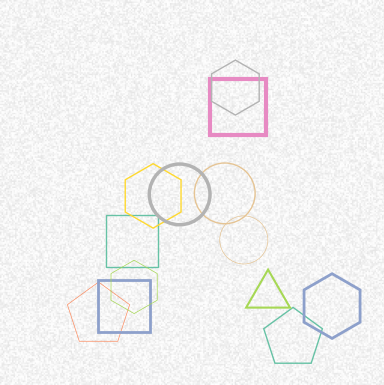[{"shape": "pentagon", "thickness": 1, "radius": 0.4, "center": [0.761, 0.121]}, {"shape": "square", "thickness": 1, "radius": 0.34, "center": [0.344, 0.375]}, {"shape": "pentagon", "thickness": 0.5, "radius": 0.43, "center": [0.256, 0.182]}, {"shape": "square", "thickness": 2, "radius": 0.34, "center": [0.322, 0.205]}, {"shape": "hexagon", "thickness": 2, "radius": 0.42, "center": [0.862, 0.205]}, {"shape": "square", "thickness": 3, "radius": 0.36, "center": [0.618, 0.722]}, {"shape": "hexagon", "thickness": 0.5, "radius": 0.35, "center": [0.348, 0.255]}, {"shape": "triangle", "thickness": 1.5, "radius": 0.33, "center": [0.696, 0.234]}, {"shape": "hexagon", "thickness": 1, "radius": 0.42, "center": [0.398, 0.491]}, {"shape": "circle", "thickness": 0.5, "radius": 0.31, "center": [0.633, 0.377]}, {"shape": "circle", "thickness": 1, "radius": 0.39, "center": [0.584, 0.498]}, {"shape": "hexagon", "thickness": 1, "radius": 0.36, "center": [0.611, 0.773]}, {"shape": "circle", "thickness": 2.5, "radius": 0.39, "center": [0.467, 0.495]}]